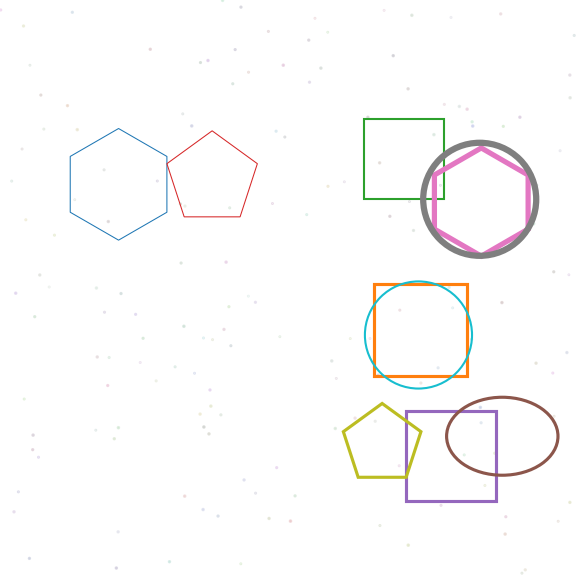[{"shape": "hexagon", "thickness": 0.5, "radius": 0.48, "center": [0.205, 0.68]}, {"shape": "square", "thickness": 1.5, "radius": 0.4, "center": [0.728, 0.428]}, {"shape": "square", "thickness": 1, "radius": 0.34, "center": [0.699, 0.724]}, {"shape": "pentagon", "thickness": 0.5, "radius": 0.41, "center": [0.367, 0.69]}, {"shape": "square", "thickness": 1.5, "radius": 0.39, "center": [0.78, 0.209]}, {"shape": "oval", "thickness": 1.5, "radius": 0.48, "center": [0.87, 0.244]}, {"shape": "hexagon", "thickness": 2.5, "radius": 0.47, "center": [0.833, 0.649]}, {"shape": "circle", "thickness": 3, "radius": 0.49, "center": [0.831, 0.654]}, {"shape": "pentagon", "thickness": 1.5, "radius": 0.35, "center": [0.662, 0.23]}, {"shape": "circle", "thickness": 1, "radius": 0.46, "center": [0.725, 0.419]}]